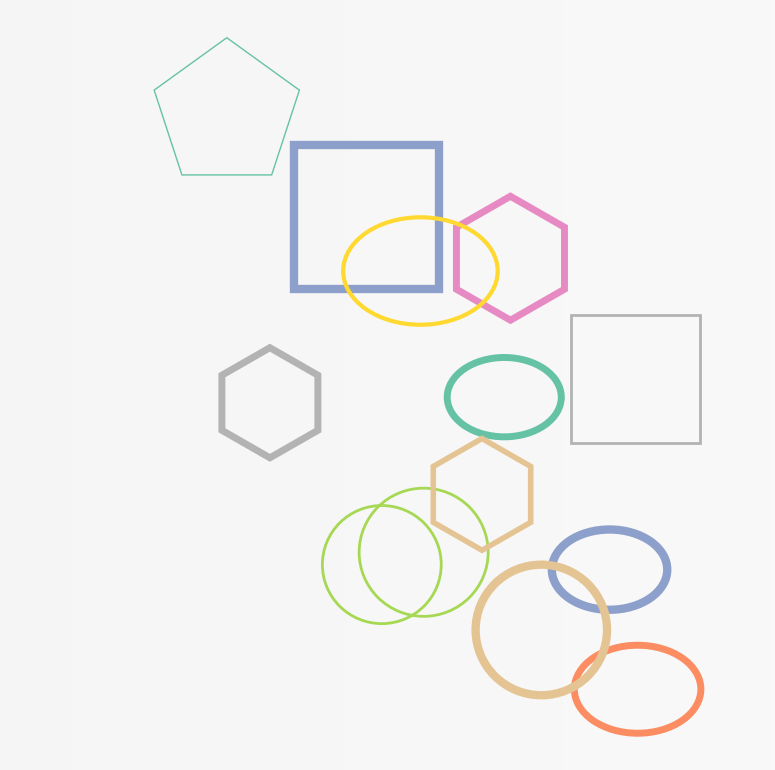[{"shape": "oval", "thickness": 2.5, "radius": 0.37, "center": [0.651, 0.484]}, {"shape": "pentagon", "thickness": 0.5, "radius": 0.49, "center": [0.293, 0.853]}, {"shape": "oval", "thickness": 2.5, "radius": 0.41, "center": [0.823, 0.105]}, {"shape": "oval", "thickness": 3, "radius": 0.37, "center": [0.787, 0.26]}, {"shape": "square", "thickness": 3, "radius": 0.47, "center": [0.473, 0.719]}, {"shape": "hexagon", "thickness": 2.5, "radius": 0.4, "center": [0.659, 0.665]}, {"shape": "circle", "thickness": 1, "radius": 0.42, "center": [0.547, 0.283]}, {"shape": "circle", "thickness": 1, "radius": 0.38, "center": [0.493, 0.267]}, {"shape": "oval", "thickness": 1.5, "radius": 0.5, "center": [0.542, 0.648]}, {"shape": "hexagon", "thickness": 2, "radius": 0.36, "center": [0.622, 0.358]}, {"shape": "circle", "thickness": 3, "radius": 0.42, "center": [0.698, 0.182]}, {"shape": "square", "thickness": 1, "radius": 0.42, "center": [0.82, 0.508]}, {"shape": "hexagon", "thickness": 2.5, "radius": 0.36, "center": [0.348, 0.477]}]